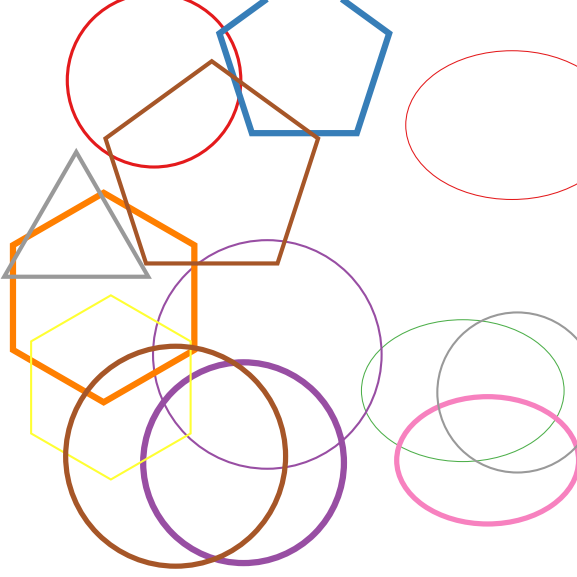[{"shape": "circle", "thickness": 1.5, "radius": 0.75, "center": [0.267, 0.86]}, {"shape": "oval", "thickness": 0.5, "radius": 0.92, "center": [0.887, 0.782]}, {"shape": "pentagon", "thickness": 3, "radius": 0.77, "center": [0.527, 0.894]}, {"shape": "oval", "thickness": 0.5, "radius": 0.88, "center": [0.801, 0.323]}, {"shape": "circle", "thickness": 3, "radius": 0.87, "center": [0.422, 0.198]}, {"shape": "circle", "thickness": 1, "radius": 0.99, "center": [0.463, 0.385]}, {"shape": "hexagon", "thickness": 3, "radius": 0.91, "center": [0.179, 0.484]}, {"shape": "hexagon", "thickness": 1, "radius": 0.8, "center": [0.192, 0.328]}, {"shape": "circle", "thickness": 2.5, "radius": 0.95, "center": [0.304, 0.209]}, {"shape": "pentagon", "thickness": 2, "radius": 0.97, "center": [0.367, 0.7]}, {"shape": "oval", "thickness": 2.5, "radius": 0.79, "center": [0.844, 0.202]}, {"shape": "circle", "thickness": 1, "radius": 0.69, "center": [0.896, 0.32]}, {"shape": "triangle", "thickness": 2, "radius": 0.72, "center": [0.132, 0.592]}]